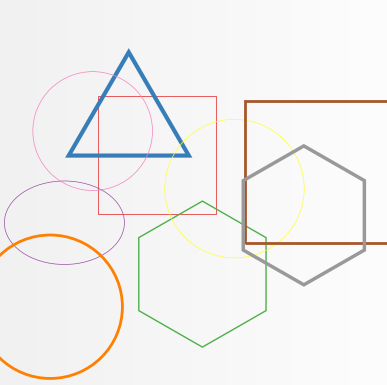[{"shape": "square", "thickness": 0.5, "radius": 0.77, "center": [0.405, 0.597]}, {"shape": "triangle", "thickness": 3, "radius": 0.89, "center": [0.332, 0.685]}, {"shape": "hexagon", "thickness": 1, "radius": 0.95, "center": [0.522, 0.288]}, {"shape": "oval", "thickness": 0.5, "radius": 0.77, "center": [0.166, 0.421]}, {"shape": "circle", "thickness": 2, "radius": 0.93, "center": [0.13, 0.203]}, {"shape": "circle", "thickness": 0.5, "radius": 0.9, "center": [0.605, 0.51]}, {"shape": "square", "thickness": 2, "radius": 0.92, "center": [0.817, 0.552]}, {"shape": "circle", "thickness": 0.5, "radius": 0.77, "center": [0.239, 0.66]}, {"shape": "hexagon", "thickness": 2.5, "radius": 0.9, "center": [0.784, 0.441]}]